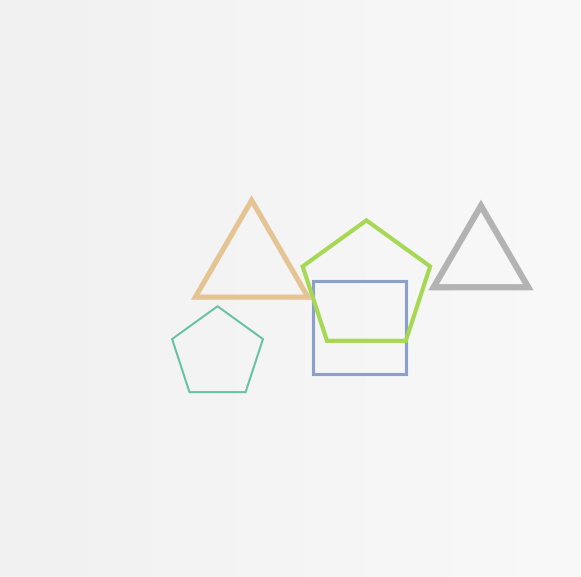[{"shape": "pentagon", "thickness": 1, "radius": 0.41, "center": [0.374, 0.387]}, {"shape": "square", "thickness": 1.5, "radius": 0.4, "center": [0.619, 0.433]}, {"shape": "pentagon", "thickness": 2, "radius": 0.58, "center": [0.63, 0.502]}, {"shape": "triangle", "thickness": 2.5, "radius": 0.56, "center": [0.433, 0.541]}, {"shape": "triangle", "thickness": 3, "radius": 0.47, "center": [0.827, 0.549]}]